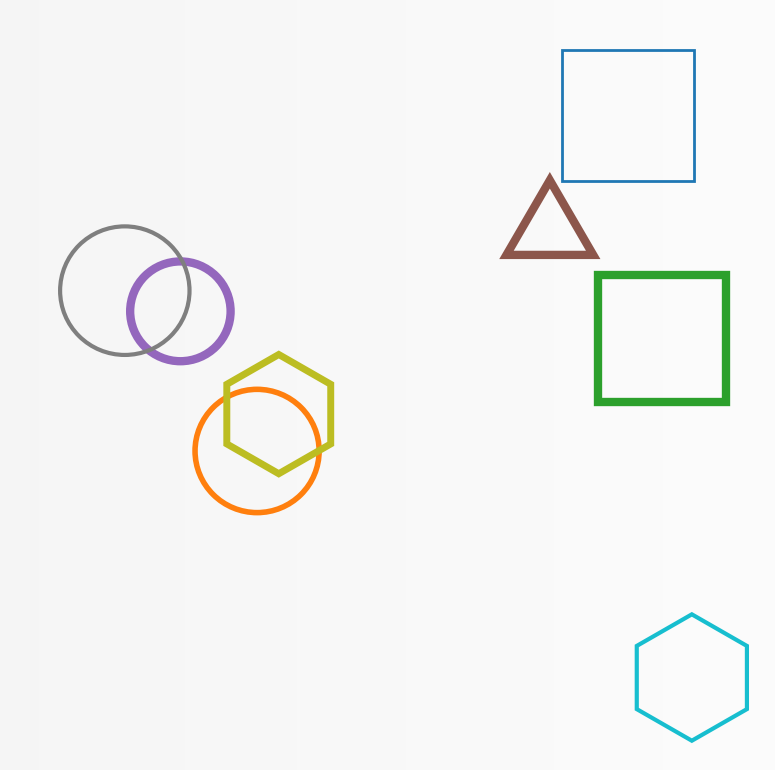[{"shape": "square", "thickness": 1, "radius": 0.42, "center": [0.811, 0.85]}, {"shape": "circle", "thickness": 2, "radius": 0.4, "center": [0.332, 0.414]}, {"shape": "square", "thickness": 3, "radius": 0.41, "center": [0.854, 0.561]}, {"shape": "circle", "thickness": 3, "radius": 0.32, "center": [0.233, 0.596]}, {"shape": "triangle", "thickness": 3, "radius": 0.32, "center": [0.709, 0.701]}, {"shape": "circle", "thickness": 1.5, "radius": 0.42, "center": [0.161, 0.623]}, {"shape": "hexagon", "thickness": 2.5, "radius": 0.39, "center": [0.36, 0.462]}, {"shape": "hexagon", "thickness": 1.5, "radius": 0.41, "center": [0.893, 0.12]}]